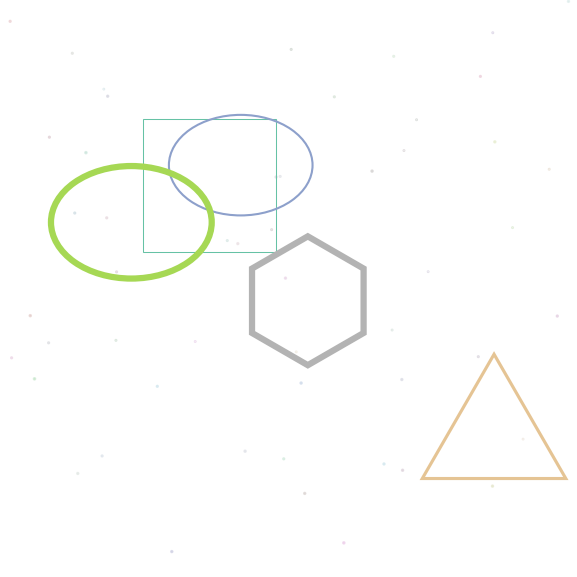[{"shape": "square", "thickness": 0.5, "radius": 0.57, "center": [0.363, 0.678]}, {"shape": "oval", "thickness": 1, "radius": 0.62, "center": [0.417, 0.713]}, {"shape": "oval", "thickness": 3, "radius": 0.7, "center": [0.227, 0.614]}, {"shape": "triangle", "thickness": 1.5, "radius": 0.72, "center": [0.856, 0.242]}, {"shape": "hexagon", "thickness": 3, "radius": 0.56, "center": [0.533, 0.478]}]